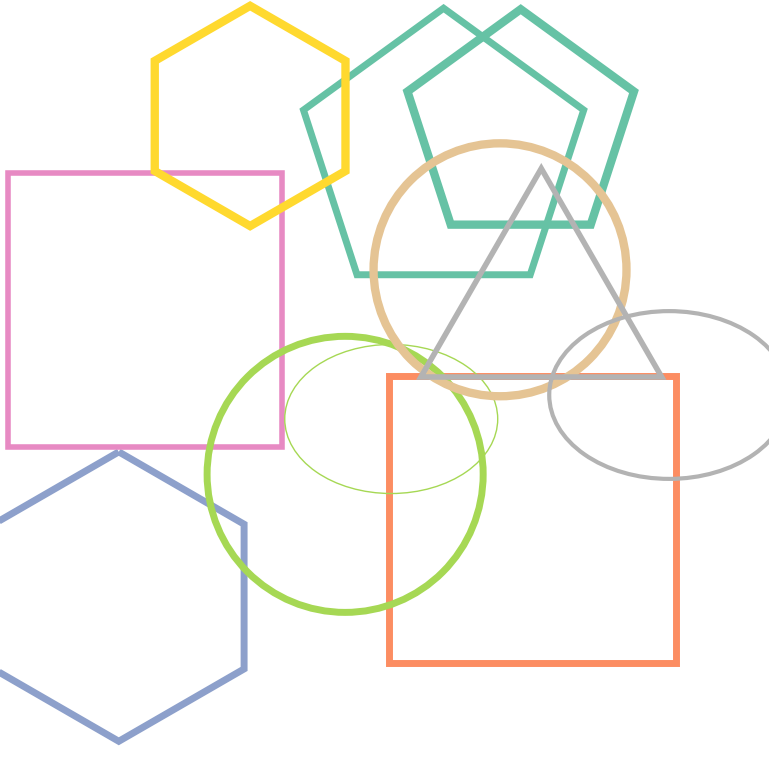[{"shape": "pentagon", "thickness": 2.5, "radius": 0.96, "center": [0.576, 0.798]}, {"shape": "pentagon", "thickness": 3, "radius": 0.77, "center": [0.676, 0.833]}, {"shape": "square", "thickness": 2.5, "radius": 0.93, "center": [0.692, 0.325]}, {"shape": "hexagon", "thickness": 2.5, "radius": 0.94, "center": [0.154, 0.225]}, {"shape": "square", "thickness": 2, "radius": 0.89, "center": [0.189, 0.597]}, {"shape": "oval", "thickness": 0.5, "radius": 0.69, "center": [0.508, 0.456]}, {"shape": "circle", "thickness": 2.5, "radius": 0.9, "center": [0.448, 0.384]}, {"shape": "hexagon", "thickness": 3, "radius": 0.72, "center": [0.325, 0.849]}, {"shape": "circle", "thickness": 3, "radius": 0.82, "center": [0.649, 0.65]}, {"shape": "oval", "thickness": 1.5, "radius": 0.78, "center": [0.869, 0.487]}, {"shape": "triangle", "thickness": 2, "radius": 0.9, "center": [0.703, 0.601]}]